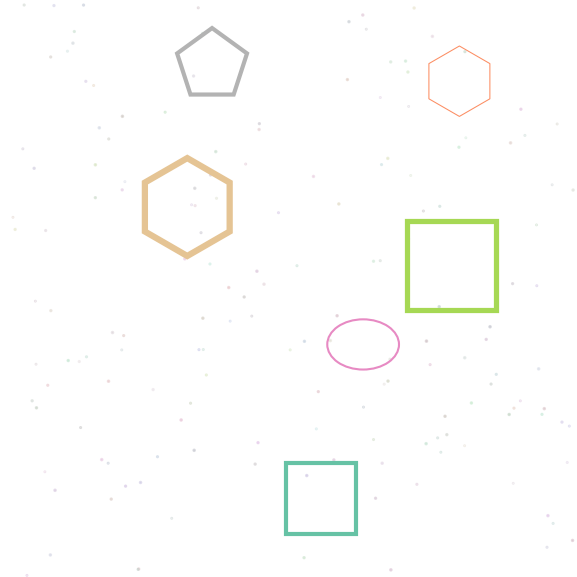[{"shape": "square", "thickness": 2, "radius": 0.31, "center": [0.556, 0.136]}, {"shape": "hexagon", "thickness": 0.5, "radius": 0.3, "center": [0.795, 0.859]}, {"shape": "oval", "thickness": 1, "radius": 0.31, "center": [0.629, 0.403]}, {"shape": "square", "thickness": 2.5, "radius": 0.39, "center": [0.781, 0.54]}, {"shape": "hexagon", "thickness": 3, "radius": 0.42, "center": [0.324, 0.641]}, {"shape": "pentagon", "thickness": 2, "radius": 0.32, "center": [0.367, 0.887]}]